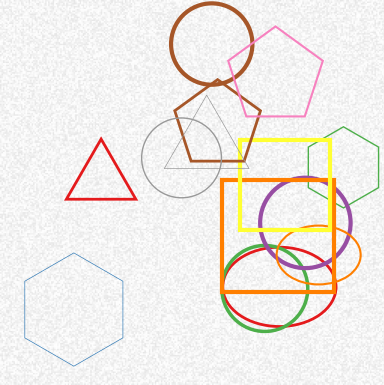[{"shape": "triangle", "thickness": 2, "radius": 0.52, "center": [0.263, 0.535]}, {"shape": "oval", "thickness": 2, "radius": 0.74, "center": [0.726, 0.255]}, {"shape": "hexagon", "thickness": 0.5, "radius": 0.74, "center": [0.192, 0.196]}, {"shape": "hexagon", "thickness": 1, "radius": 0.53, "center": [0.892, 0.565]}, {"shape": "circle", "thickness": 2.5, "radius": 0.56, "center": [0.688, 0.251]}, {"shape": "circle", "thickness": 3, "radius": 0.59, "center": [0.793, 0.421]}, {"shape": "square", "thickness": 3, "radius": 0.73, "center": [0.723, 0.388]}, {"shape": "oval", "thickness": 1.5, "radius": 0.55, "center": [0.828, 0.338]}, {"shape": "square", "thickness": 3, "radius": 0.58, "center": [0.74, 0.52]}, {"shape": "circle", "thickness": 3, "radius": 0.53, "center": [0.55, 0.886]}, {"shape": "pentagon", "thickness": 2, "radius": 0.59, "center": [0.565, 0.676]}, {"shape": "pentagon", "thickness": 1.5, "radius": 0.65, "center": [0.716, 0.802]}, {"shape": "triangle", "thickness": 0.5, "radius": 0.64, "center": [0.537, 0.626]}, {"shape": "circle", "thickness": 1, "radius": 0.52, "center": [0.472, 0.59]}]